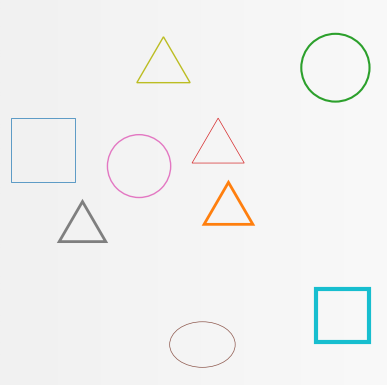[{"shape": "square", "thickness": 0.5, "radius": 0.41, "center": [0.111, 0.61]}, {"shape": "triangle", "thickness": 2, "radius": 0.36, "center": [0.59, 0.454]}, {"shape": "circle", "thickness": 1.5, "radius": 0.44, "center": [0.866, 0.824]}, {"shape": "triangle", "thickness": 0.5, "radius": 0.39, "center": [0.563, 0.615]}, {"shape": "oval", "thickness": 0.5, "radius": 0.42, "center": [0.522, 0.105]}, {"shape": "circle", "thickness": 1, "radius": 0.41, "center": [0.359, 0.569]}, {"shape": "triangle", "thickness": 2, "radius": 0.35, "center": [0.213, 0.407]}, {"shape": "triangle", "thickness": 1, "radius": 0.4, "center": [0.422, 0.825]}, {"shape": "square", "thickness": 3, "radius": 0.34, "center": [0.884, 0.182]}]